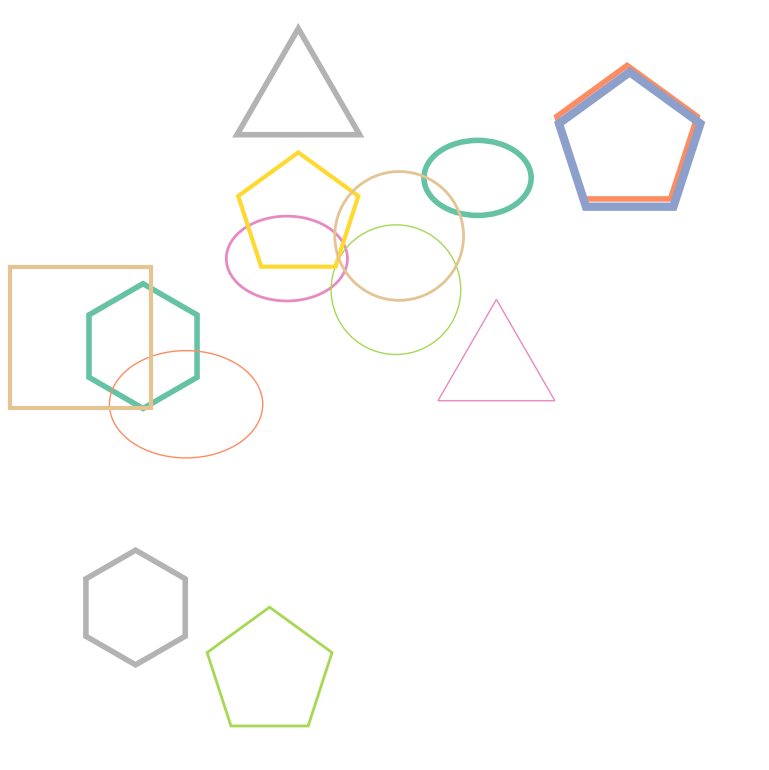[{"shape": "hexagon", "thickness": 2, "radius": 0.41, "center": [0.186, 0.551]}, {"shape": "oval", "thickness": 2, "radius": 0.35, "center": [0.62, 0.769]}, {"shape": "pentagon", "thickness": 2, "radius": 0.48, "center": [0.814, 0.819]}, {"shape": "oval", "thickness": 0.5, "radius": 0.5, "center": [0.242, 0.475]}, {"shape": "pentagon", "thickness": 3, "radius": 0.48, "center": [0.818, 0.81]}, {"shape": "oval", "thickness": 1, "radius": 0.39, "center": [0.373, 0.664]}, {"shape": "triangle", "thickness": 0.5, "radius": 0.44, "center": [0.645, 0.523]}, {"shape": "pentagon", "thickness": 1, "radius": 0.43, "center": [0.35, 0.126]}, {"shape": "circle", "thickness": 0.5, "radius": 0.42, "center": [0.514, 0.624]}, {"shape": "pentagon", "thickness": 1.5, "radius": 0.41, "center": [0.387, 0.72]}, {"shape": "square", "thickness": 1.5, "radius": 0.46, "center": [0.104, 0.562]}, {"shape": "circle", "thickness": 1, "radius": 0.42, "center": [0.518, 0.694]}, {"shape": "hexagon", "thickness": 2, "radius": 0.37, "center": [0.176, 0.211]}, {"shape": "triangle", "thickness": 2, "radius": 0.46, "center": [0.387, 0.871]}]